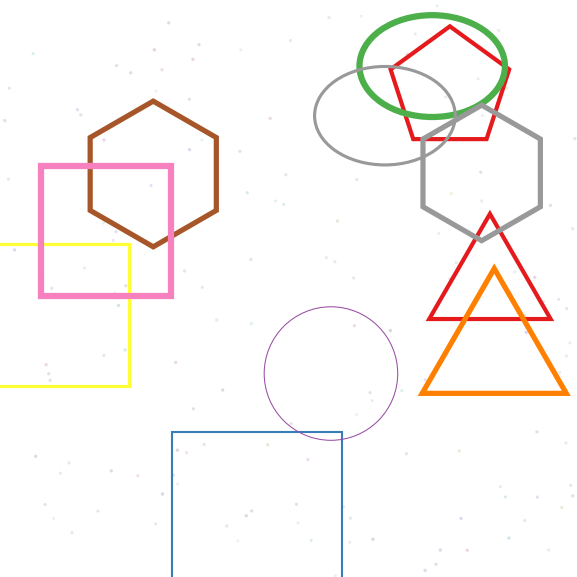[{"shape": "triangle", "thickness": 2, "radius": 0.61, "center": [0.848, 0.507]}, {"shape": "pentagon", "thickness": 2, "radius": 0.54, "center": [0.779, 0.846]}, {"shape": "square", "thickness": 1, "radius": 0.74, "center": [0.446, 0.104]}, {"shape": "oval", "thickness": 3, "radius": 0.63, "center": [0.748, 0.885]}, {"shape": "circle", "thickness": 0.5, "radius": 0.58, "center": [0.573, 0.352]}, {"shape": "triangle", "thickness": 2.5, "radius": 0.72, "center": [0.856, 0.39]}, {"shape": "square", "thickness": 1.5, "radius": 0.62, "center": [0.1, 0.453]}, {"shape": "hexagon", "thickness": 2.5, "radius": 0.63, "center": [0.265, 0.698]}, {"shape": "square", "thickness": 3, "radius": 0.56, "center": [0.183, 0.599]}, {"shape": "oval", "thickness": 1.5, "radius": 0.61, "center": [0.667, 0.799]}, {"shape": "hexagon", "thickness": 2.5, "radius": 0.59, "center": [0.834, 0.7]}]